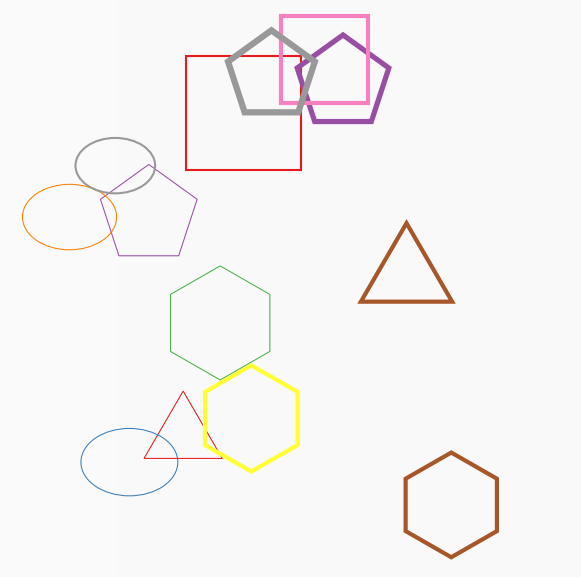[{"shape": "triangle", "thickness": 0.5, "radius": 0.39, "center": [0.315, 0.244]}, {"shape": "square", "thickness": 1, "radius": 0.5, "center": [0.419, 0.803]}, {"shape": "oval", "thickness": 0.5, "radius": 0.42, "center": [0.223, 0.199]}, {"shape": "hexagon", "thickness": 0.5, "radius": 0.49, "center": [0.379, 0.44]}, {"shape": "pentagon", "thickness": 2.5, "radius": 0.41, "center": [0.59, 0.856]}, {"shape": "pentagon", "thickness": 0.5, "radius": 0.44, "center": [0.256, 0.627]}, {"shape": "oval", "thickness": 0.5, "radius": 0.4, "center": [0.12, 0.623]}, {"shape": "hexagon", "thickness": 2, "radius": 0.46, "center": [0.432, 0.275]}, {"shape": "triangle", "thickness": 2, "radius": 0.45, "center": [0.699, 0.522]}, {"shape": "hexagon", "thickness": 2, "radius": 0.45, "center": [0.776, 0.125]}, {"shape": "square", "thickness": 2, "radius": 0.37, "center": [0.558, 0.896]}, {"shape": "oval", "thickness": 1, "radius": 0.34, "center": [0.198, 0.712]}, {"shape": "pentagon", "thickness": 3, "radius": 0.39, "center": [0.467, 0.868]}]